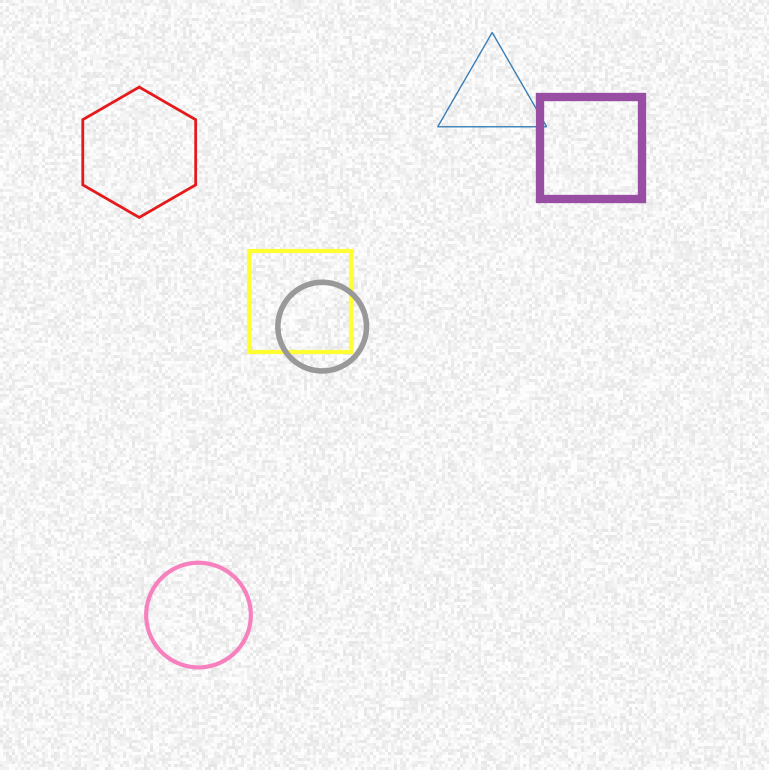[{"shape": "hexagon", "thickness": 1, "radius": 0.42, "center": [0.181, 0.802]}, {"shape": "triangle", "thickness": 0.5, "radius": 0.41, "center": [0.639, 0.876]}, {"shape": "square", "thickness": 3, "radius": 0.33, "center": [0.768, 0.808]}, {"shape": "square", "thickness": 1.5, "radius": 0.33, "center": [0.39, 0.609]}, {"shape": "circle", "thickness": 1.5, "radius": 0.34, "center": [0.258, 0.201]}, {"shape": "circle", "thickness": 2, "radius": 0.29, "center": [0.418, 0.576]}]